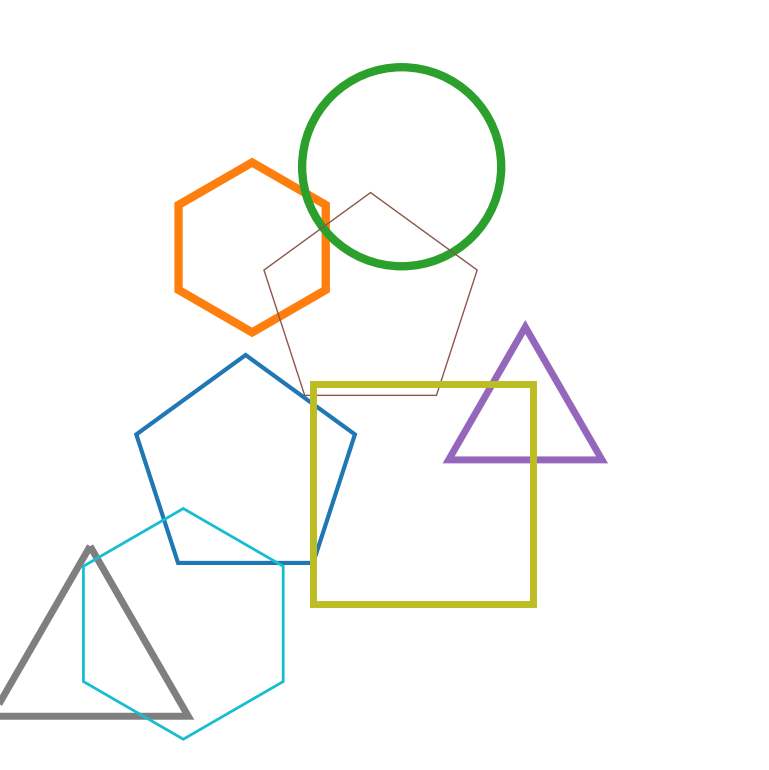[{"shape": "pentagon", "thickness": 1.5, "radius": 0.75, "center": [0.319, 0.39]}, {"shape": "hexagon", "thickness": 3, "radius": 0.55, "center": [0.327, 0.679]}, {"shape": "circle", "thickness": 3, "radius": 0.65, "center": [0.522, 0.783]}, {"shape": "triangle", "thickness": 2.5, "radius": 0.58, "center": [0.682, 0.46]}, {"shape": "pentagon", "thickness": 0.5, "radius": 0.73, "center": [0.481, 0.604]}, {"shape": "triangle", "thickness": 2.5, "radius": 0.74, "center": [0.117, 0.143]}, {"shape": "square", "thickness": 2.5, "radius": 0.72, "center": [0.549, 0.359]}, {"shape": "hexagon", "thickness": 1, "radius": 0.75, "center": [0.238, 0.19]}]